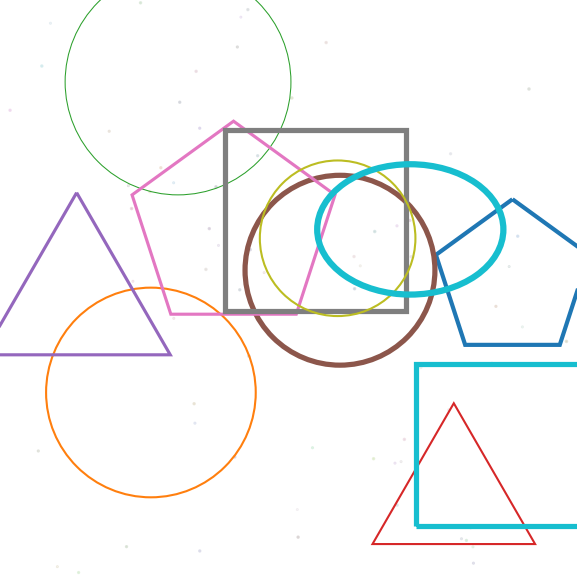[{"shape": "pentagon", "thickness": 2, "radius": 0.7, "center": [0.887, 0.515]}, {"shape": "circle", "thickness": 1, "radius": 0.91, "center": [0.261, 0.32]}, {"shape": "circle", "thickness": 0.5, "radius": 0.98, "center": [0.308, 0.857]}, {"shape": "triangle", "thickness": 1, "radius": 0.81, "center": [0.786, 0.138]}, {"shape": "triangle", "thickness": 1.5, "radius": 0.94, "center": [0.133, 0.478]}, {"shape": "circle", "thickness": 2.5, "radius": 0.82, "center": [0.589, 0.531]}, {"shape": "pentagon", "thickness": 1.5, "radius": 0.92, "center": [0.404, 0.605]}, {"shape": "square", "thickness": 2.5, "radius": 0.78, "center": [0.547, 0.617]}, {"shape": "circle", "thickness": 1, "radius": 0.67, "center": [0.585, 0.587]}, {"shape": "square", "thickness": 2.5, "radius": 0.71, "center": [0.861, 0.229]}, {"shape": "oval", "thickness": 3, "radius": 0.81, "center": [0.71, 0.602]}]